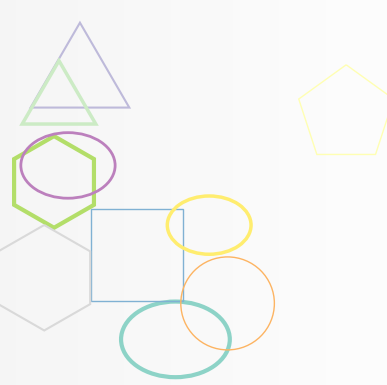[{"shape": "oval", "thickness": 3, "radius": 0.7, "center": [0.453, 0.119]}, {"shape": "pentagon", "thickness": 1, "radius": 0.64, "center": [0.893, 0.703]}, {"shape": "triangle", "thickness": 1.5, "radius": 0.73, "center": [0.206, 0.794]}, {"shape": "square", "thickness": 1, "radius": 0.6, "center": [0.354, 0.338]}, {"shape": "circle", "thickness": 1, "radius": 0.6, "center": [0.587, 0.212]}, {"shape": "hexagon", "thickness": 3, "radius": 0.59, "center": [0.139, 0.527]}, {"shape": "hexagon", "thickness": 1.5, "radius": 0.68, "center": [0.114, 0.279]}, {"shape": "oval", "thickness": 2, "radius": 0.61, "center": [0.175, 0.57]}, {"shape": "triangle", "thickness": 2.5, "radius": 0.55, "center": [0.152, 0.733]}, {"shape": "oval", "thickness": 2.5, "radius": 0.54, "center": [0.54, 0.415]}]